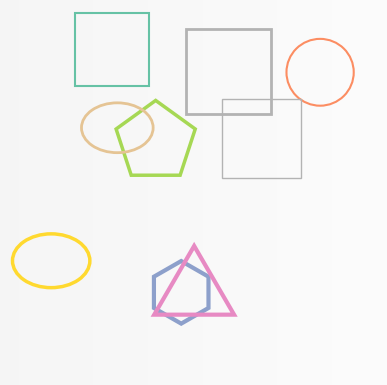[{"shape": "square", "thickness": 1.5, "radius": 0.48, "center": [0.29, 0.871]}, {"shape": "circle", "thickness": 1.5, "radius": 0.43, "center": [0.826, 0.812]}, {"shape": "hexagon", "thickness": 3, "radius": 0.41, "center": [0.468, 0.241]}, {"shape": "triangle", "thickness": 3, "radius": 0.59, "center": [0.501, 0.242]}, {"shape": "pentagon", "thickness": 2.5, "radius": 0.54, "center": [0.402, 0.632]}, {"shape": "oval", "thickness": 2.5, "radius": 0.5, "center": [0.132, 0.323]}, {"shape": "oval", "thickness": 2, "radius": 0.46, "center": [0.303, 0.668]}, {"shape": "square", "thickness": 2, "radius": 0.55, "center": [0.59, 0.815]}, {"shape": "square", "thickness": 1, "radius": 0.51, "center": [0.675, 0.639]}]